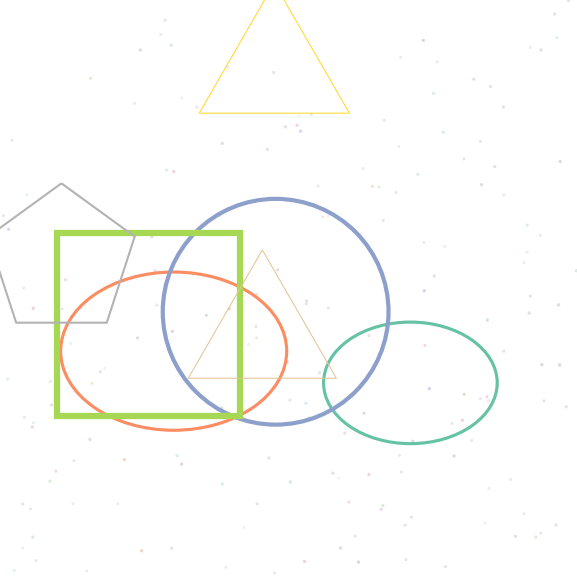[{"shape": "oval", "thickness": 1.5, "radius": 0.75, "center": [0.711, 0.336]}, {"shape": "oval", "thickness": 1.5, "radius": 0.98, "center": [0.301, 0.391]}, {"shape": "circle", "thickness": 2, "radius": 0.98, "center": [0.477, 0.459]}, {"shape": "square", "thickness": 3, "radius": 0.79, "center": [0.257, 0.437]}, {"shape": "triangle", "thickness": 0.5, "radius": 0.75, "center": [0.475, 0.878]}, {"shape": "triangle", "thickness": 0.5, "radius": 0.74, "center": [0.454, 0.418]}, {"shape": "pentagon", "thickness": 1, "radius": 0.67, "center": [0.106, 0.548]}]